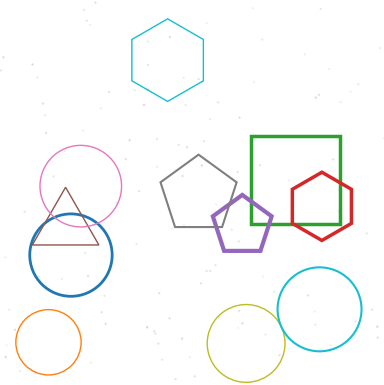[{"shape": "circle", "thickness": 2, "radius": 0.54, "center": [0.184, 0.337]}, {"shape": "circle", "thickness": 1, "radius": 0.42, "center": [0.126, 0.111]}, {"shape": "square", "thickness": 2.5, "radius": 0.57, "center": [0.767, 0.533]}, {"shape": "hexagon", "thickness": 2.5, "radius": 0.44, "center": [0.836, 0.464]}, {"shape": "pentagon", "thickness": 3, "radius": 0.4, "center": [0.629, 0.413]}, {"shape": "triangle", "thickness": 1, "radius": 0.5, "center": [0.17, 0.414]}, {"shape": "circle", "thickness": 1, "radius": 0.53, "center": [0.21, 0.517]}, {"shape": "pentagon", "thickness": 1.5, "radius": 0.52, "center": [0.516, 0.494]}, {"shape": "circle", "thickness": 1, "radius": 0.51, "center": [0.639, 0.108]}, {"shape": "hexagon", "thickness": 1, "radius": 0.54, "center": [0.435, 0.844]}, {"shape": "circle", "thickness": 1.5, "radius": 0.55, "center": [0.83, 0.197]}]